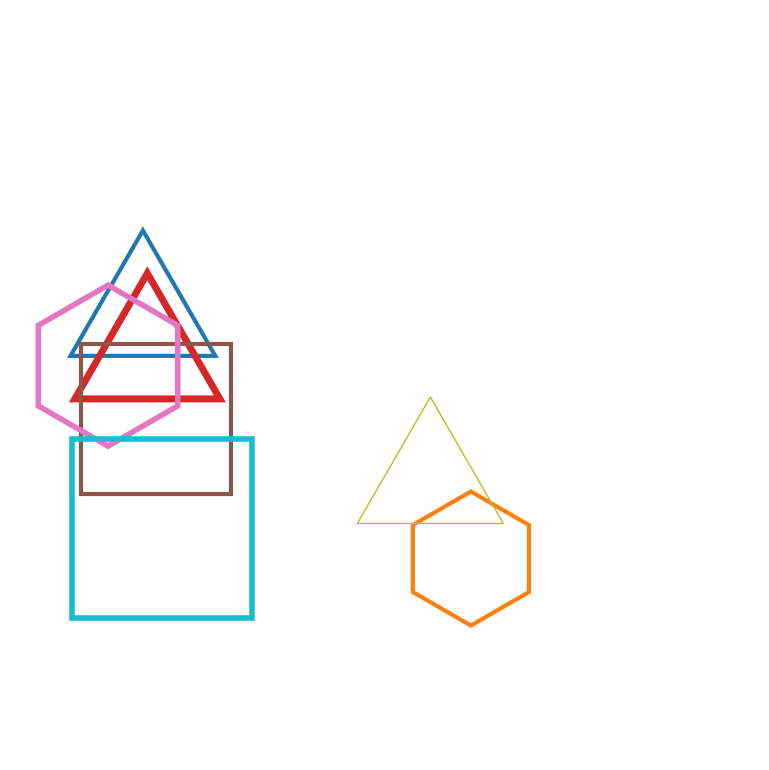[{"shape": "triangle", "thickness": 1.5, "radius": 0.54, "center": [0.186, 0.592]}, {"shape": "hexagon", "thickness": 1.5, "radius": 0.44, "center": [0.612, 0.275]}, {"shape": "triangle", "thickness": 2.5, "radius": 0.54, "center": [0.191, 0.536]}, {"shape": "square", "thickness": 1.5, "radius": 0.49, "center": [0.202, 0.456]}, {"shape": "hexagon", "thickness": 2, "radius": 0.52, "center": [0.14, 0.525]}, {"shape": "triangle", "thickness": 0.5, "radius": 0.55, "center": [0.559, 0.375]}, {"shape": "square", "thickness": 2, "radius": 0.58, "center": [0.211, 0.314]}]